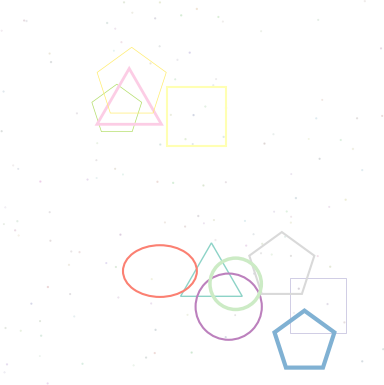[{"shape": "triangle", "thickness": 1, "radius": 0.46, "center": [0.549, 0.277]}, {"shape": "square", "thickness": 1.5, "radius": 0.39, "center": [0.511, 0.697]}, {"shape": "square", "thickness": 0.5, "radius": 0.36, "center": [0.826, 0.206]}, {"shape": "oval", "thickness": 1.5, "radius": 0.48, "center": [0.415, 0.296]}, {"shape": "pentagon", "thickness": 3, "radius": 0.41, "center": [0.791, 0.111]}, {"shape": "pentagon", "thickness": 0.5, "radius": 0.34, "center": [0.303, 0.713]}, {"shape": "triangle", "thickness": 2, "radius": 0.48, "center": [0.336, 0.725]}, {"shape": "pentagon", "thickness": 1.5, "radius": 0.44, "center": [0.732, 0.308]}, {"shape": "circle", "thickness": 1.5, "radius": 0.43, "center": [0.594, 0.203]}, {"shape": "circle", "thickness": 2.5, "radius": 0.33, "center": [0.612, 0.263]}, {"shape": "pentagon", "thickness": 0.5, "radius": 0.47, "center": [0.342, 0.783]}]